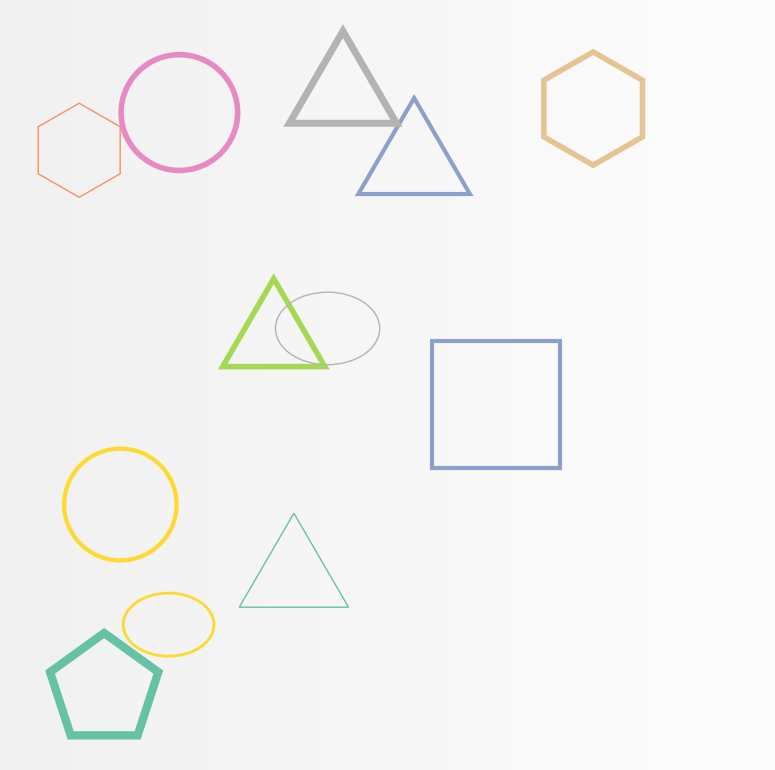[{"shape": "pentagon", "thickness": 3, "radius": 0.37, "center": [0.134, 0.104]}, {"shape": "triangle", "thickness": 0.5, "radius": 0.41, "center": [0.379, 0.252]}, {"shape": "hexagon", "thickness": 0.5, "radius": 0.31, "center": [0.102, 0.805]}, {"shape": "triangle", "thickness": 1.5, "radius": 0.42, "center": [0.534, 0.79]}, {"shape": "square", "thickness": 1.5, "radius": 0.41, "center": [0.64, 0.475]}, {"shape": "circle", "thickness": 2, "radius": 0.38, "center": [0.231, 0.854]}, {"shape": "triangle", "thickness": 2, "radius": 0.38, "center": [0.353, 0.562]}, {"shape": "circle", "thickness": 1.5, "radius": 0.36, "center": [0.155, 0.345]}, {"shape": "oval", "thickness": 1, "radius": 0.29, "center": [0.217, 0.189]}, {"shape": "hexagon", "thickness": 2, "radius": 0.37, "center": [0.765, 0.859]}, {"shape": "triangle", "thickness": 2.5, "radius": 0.4, "center": [0.443, 0.88]}, {"shape": "oval", "thickness": 0.5, "radius": 0.34, "center": [0.423, 0.573]}]